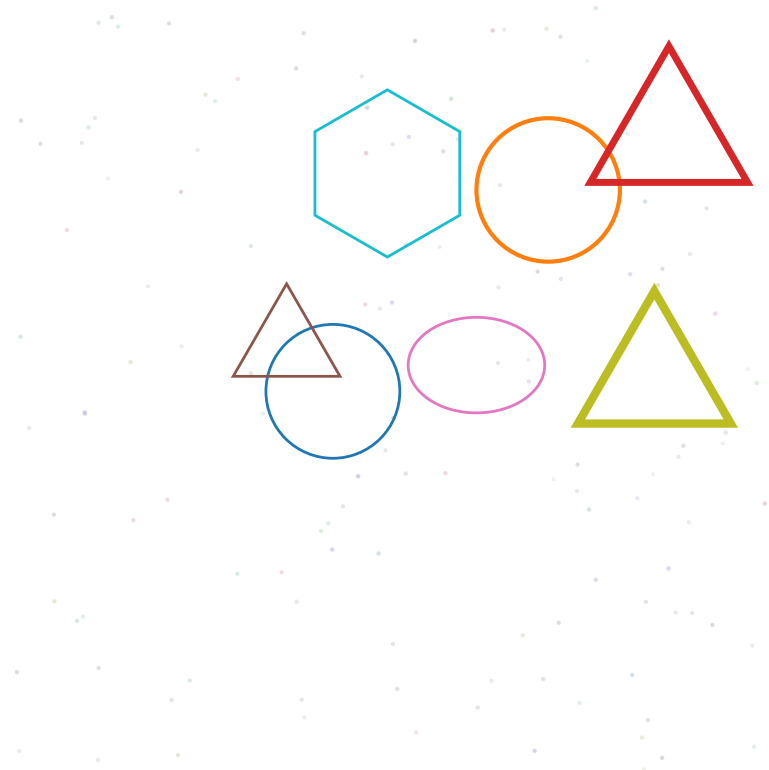[{"shape": "circle", "thickness": 1, "radius": 0.43, "center": [0.432, 0.492]}, {"shape": "circle", "thickness": 1.5, "radius": 0.47, "center": [0.712, 0.753]}, {"shape": "triangle", "thickness": 2.5, "radius": 0.59, "center": [0.869, 0.822]}, {"shape": "triangle", "thickness": 1, "radius": 0.4, "center": [0.372, 0.551]}, {"shape": "oval", "thickness": 1, "radius": 0.44, "center": [0.619, 0.526]}, {"shape": "triangle", "thickness": 3, "radius": 0.57, "center": [0.85, 0.507]}, {"shape": "hexagon", "thickness": 1, "radius": 0.54, "center": [0.503, 0.775]}]